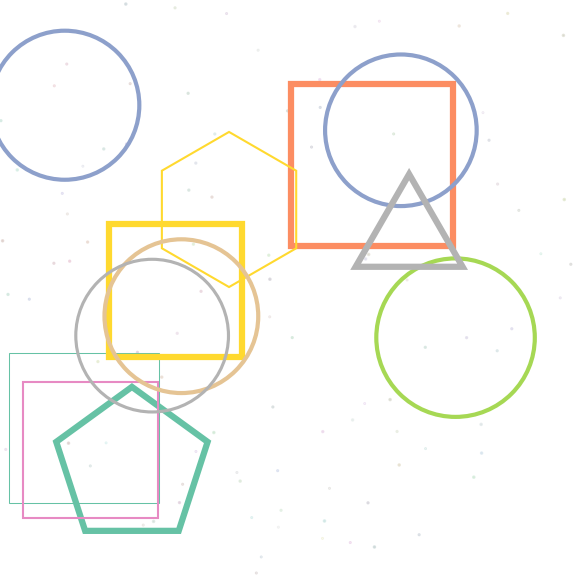[{"shape": "square", "thickness": 0.5, "radius": 0.65, "center": [0.146, 0.258]}, {"shape": "pentagon", "thickness": 3, "radius": 0.69, "center": [0.228, 0.191]}, {"shape": "square", "thickness": 3, "radius": 0.7, "center": [0.645, 0.713]}, {"shape": "circle", "thickness": 2, "radius": 0.65, "center": [0.112, 0.817]}, {"shape": "circle", "thickness": 2, "radius": 0.66, "center": [0.694, 0.774]}, {"shape": "square", "thickness": 1, "radius": 0.59, "center": [0.156, 0.22]}, {"shape": "circle", "thickness": 2, "radius": 0.69, "center": [0.789, 0.414]}, {"shape": "hexagon", "thickness": 1, "radius": 0.67, "center": [0.397, 0.636]}, {"shape": "square", "thickness": 3, "radius": 0.57, "center": [0.304, 0.496]}, {"shape": "circle", "thickness": 2, "radius": 0.67, "center": [0.314, 0.452]}, {"shape": "triangle", "thickness": 3, "radius": 0.53, "center": [0.708, 0.591]}, {"shape": "circle", "thickness": 1.5, "radius": 0.66, "center": [0.263, 0.418]}]